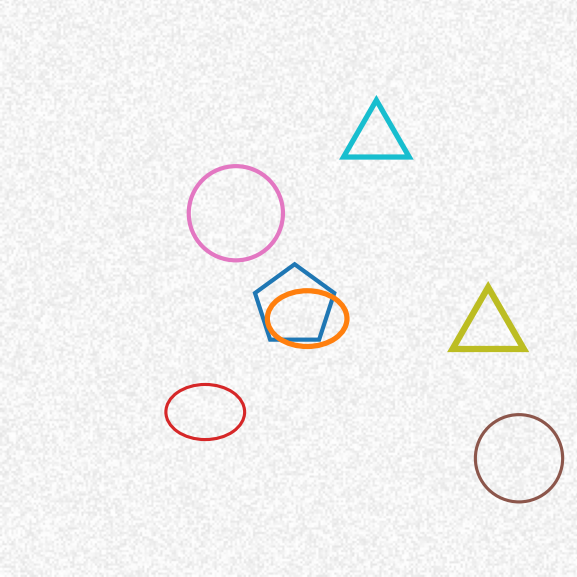[{"shape": "pentagon", "thickness": 2, "radius": 0.36, "center": [0.51, 0.469]}, {"shape": "oval", "thickness": 2.5, "radius": 0.34, "center": [0.532, 0.447]}, {"shape": "oval", "thickness": 1.5, "radius": 0.34, "center": [0.355, 0.286]}, {"shape": "circle", "thickness": 1.5, "radius": 0.38, "center": [0.899, 0.206]}, {"shape": "circle", "thickness": 2, "radius": 0.41, "center": [0.408, 0.63]}, {"shape": "triangle", "thickness": 3, "radius": 0.36, "center": [0.845, 0.43]}, {"shape": "triangle", "thickness": 2.5, "radius": 0.33, "center": [0.652, 0.76]}]